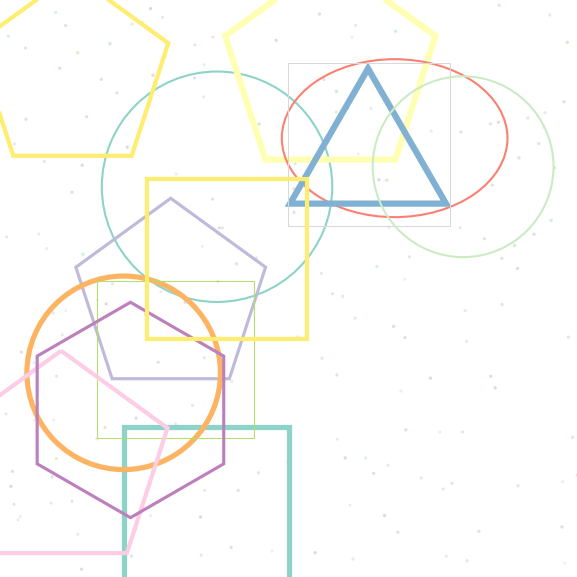[{"shape": "circle", "thickness": 1, "radius": 1.0, "center": [0.376, 0.676]}, {"shape": "square", "thickness": 2.5, "radius": 0.72, "center": [0.357, 0.116]}, {"shape": "pentagon", "thickness": 3, "radius": 0.96, "center": [0.572, 0.878]}, {"shape": "pentagon", "thickness": 1.5, "radius": 0.86, "center": [0.296, 0.483]}, {"shape": "oval", "thickness": 1, "radius": 0.98, "center": [0.683, 0.76]}, {"shape": "triangle", "thickness": 3, "radius": 0.78, "center": [0.637, 0.725]}, {"shape": "circle", "thickness": 2.5, "radius": 0.84, "center": [0.214, 0.354]}, {"shape": "square", "thickness": 0.5, "radius": 0.68, "center": [0.304, 0.377]}, {"shape": "pentagon", "thickness": 2, "radius": 0.97, "center": [0.106, 0.198]}, {"shape": "square", "thickness": 0.5, "radius": 0.7, "center": [0.639, 0.749]}, {"shape": "hexagon", "thickness": 1.5, "radius": 0.93, "center": [0.226, 0.289]}, {"shape": "circle", "thickness": 1, "radius": 0.78, "center": [0.802, 0.71]}, {"shape": "square", "thickness": 2, "radius": 0.69, "center": [0.393, 0.551]}, {"shape": "pentagon", "thickness": 2, "radius": 0.87, "center": [0.126, 0.87]}]